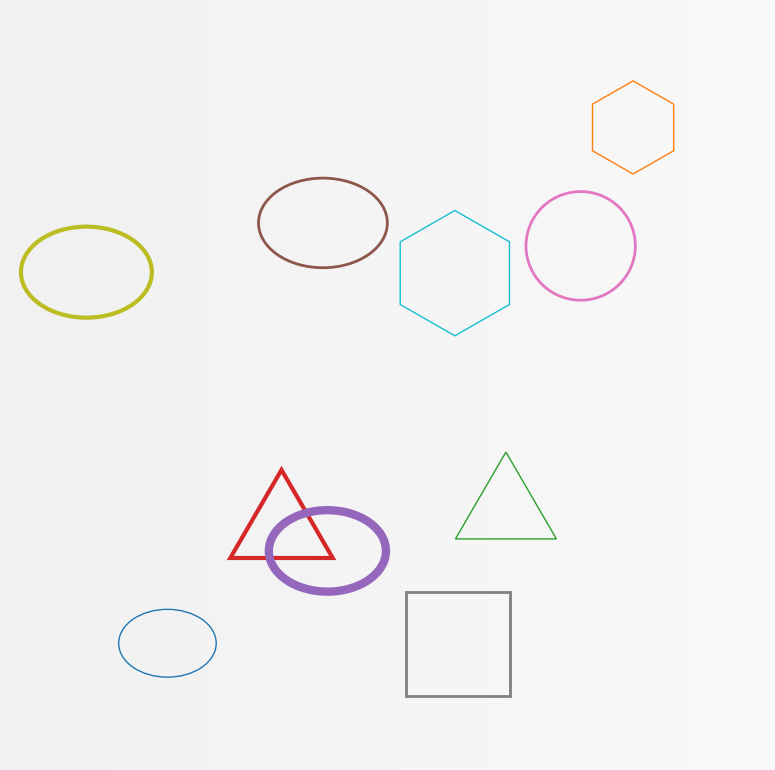[{"shape": "oval", "thickness": 0.5, "radius": 0.31, "center": [0.216, 0.165]}, {"shape": "hexagon", "thickness": 0.5, "radius": 0.3, "center": [0.817, 0.834]}, {"shape": "triangle", "thickness": 0.5, "radius": 0.38, "center": [0.653, 0.338]}, {"shape": "triangle", "thickness": 1.5, "radius": 0.38, "center": [0.363, 0.313]}, {"shape": "oval", "thickness": 3, "radius": 0.38, "center": [0.422, 0.285]}, {"shape": "oval", "thickness": 1, "radius": 0.42, "center": [0.417, 0.71]}, {"shape": "circle", "thickness": 1, "radius": 0.35, "center": [0.749, 0.681]}, {"shape": "square", "thickness": 1, "radius": 0.34, "center": [0.591, 0.164]}, {"shape": "oval", "thickness": 1.5, "radius": 0.42, "center": [0.112, 0.647]}, {"shape": "hexagon", "thickness": 0.5, "radius": 0.41, "center": [0.587, 0.645]}]